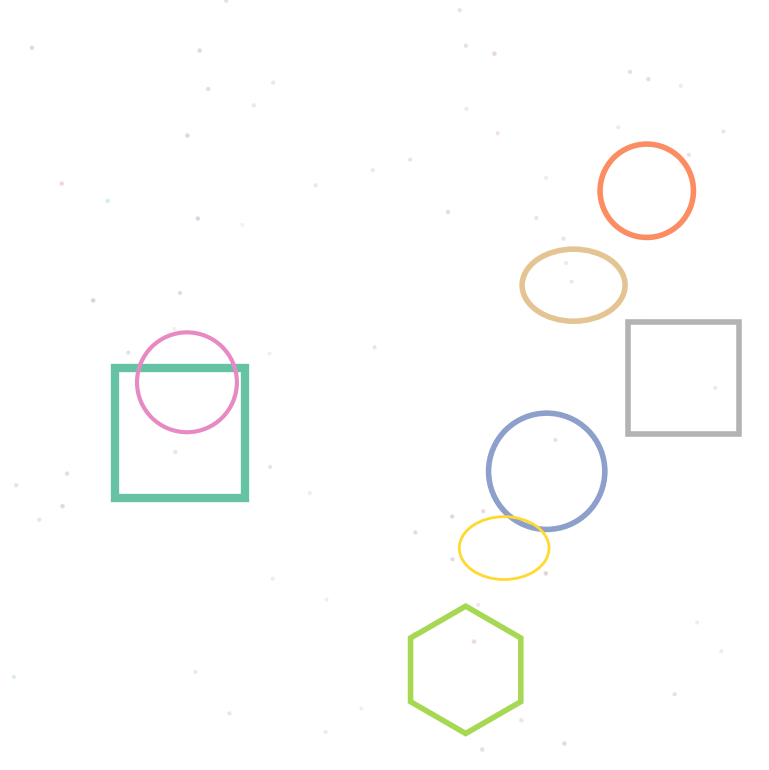[{"shape": "square", "thickness": 3, "radius": 0.42, "center": [0.233, 0.438]}, {"shape": "circle", "thickness": 2, "radius": 0.3, "center": [0.84, 0.752]}, {"shape": "circle", "thickness": 2, "radius": 0.38, "center": [0.71, 0.388]}, {"shape": "circle", "thickness": 1.5, "radius": 0.32, "center": [0.243, 0.504]}, {"shape": "hexagon", "thickness": 2, "radius": 0.41, "center": [0.605, 0.13]}, {"shape": "oval", "thickness": 1, "radius": 0.29, "center": [0.655, 0.288]}, {"shape": "oval", "thickness": 2, "radius": 0.33, "center": [0.745, 0.63]}, {"shape": "square", "thickness": 2, "radius": 0.36, "center": [0.887, 0.509]}]